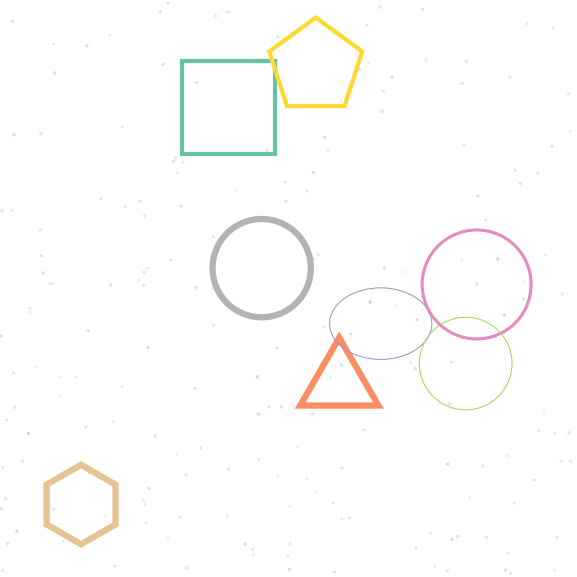[{"shape": "square", "thickness": 2, "radius": 0.4, "center": [0.396, 0.813]}, {"shape": "triangle", "thickness": 3, "radius": 0.39, "center": [0.588, 0.336]}, {"shape": "oval", "thickness": 0.5, "radius": 0.44, "center": [0.659, 0.439]}, {"shape": "circle", "thickness": 1.5, "radius": 0.47, "center": [0.825, 0.507]}, {"shape": "circle", "thickness": 0.5, "radius": 0.4, "center": [0.806, 0.37]}, {"shape": "pentagon", "thickness": 2, "radius": 0.42, "center": [0.547, 0.884]}, {"shape": "hexagon", "thickness": 3, "radius": 0.34, "center": [0.14, 0.125]}, {"shape": "circle", "thickness": 3, "radius": 0.43, "center": [0.453, 0.535]}]